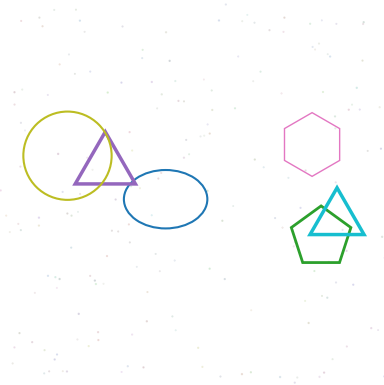[{"shape": "oval", "thickness": 1.5, "radius": 0.54, "center": [0.43, 0.483]}, {"shape": "pentagon", "thickness": 2, "radius": 0.41, "center": [0.834, 0.384]}, {"shape": "triangle", "thickness": 2.5, "radius": 0.45, "center": [0.274, 0.567]}, {"shape": "hexagon", "thickness": 1, "radius": 0.41, "center": [0.811, 0.625]}, {"shape": "circle", "thickness": 1.5, "radius": 0.57, "center": [0.175, 0.596]}, {"shape": "triangle", "thickness": 2.5, "radius": 0.4, "center": [0.875, 0.431]}]